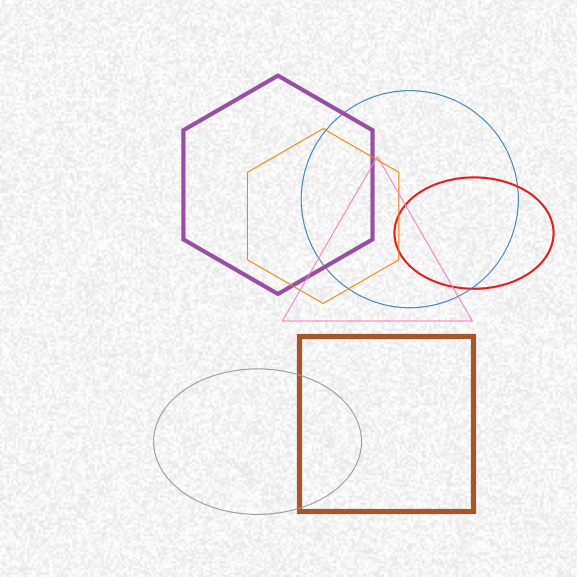[{"shape": "oval", "thickness": 1, "radius": 0.69, "center": [0.821, 0.596]}, {"shape": "circle", "thickness": 0.5, "radius": 0.94, "center": [0.71, 0.654]}, {"shape": "hexagon", "thickness": 2, "radius": 0.95, "center": [0.481, 0.679]}, {"shape": "hexagon", "thickness": 0.5, "radius": 0.76, "center": [0.56, 0.625]}, {"shape": "square", "thickness": 2.5, "radius": 0.76, "center": [0.668, 0.266]}, {"shape": "triangle", "thickness": 0.5, "radius": 0.95, "center": [0.653, 0.538]}, {"shape": "oval", "thickness": 0.5, "radius": 0.9, "center": [0.446, 0.234]}]